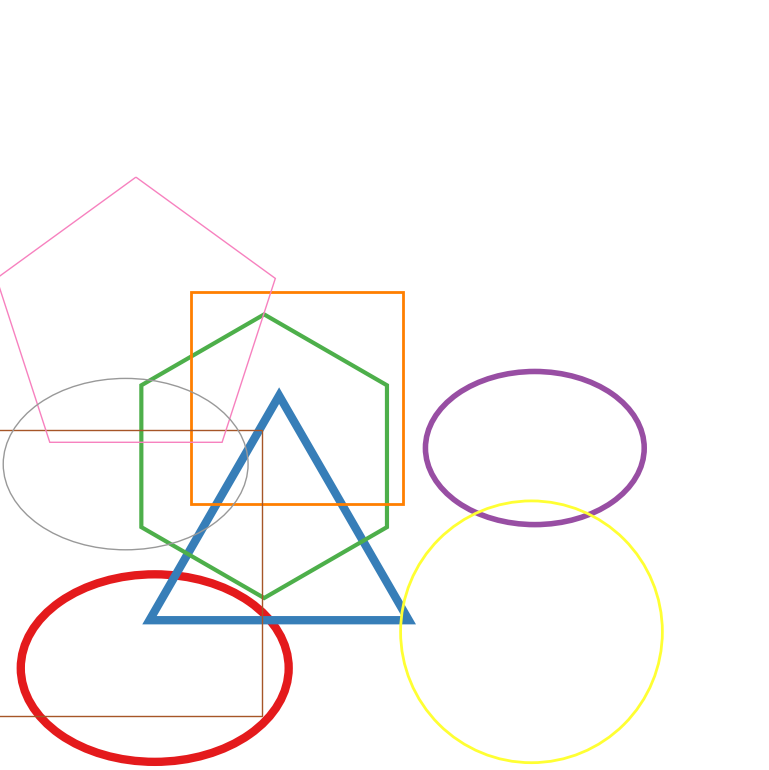[{"shape": "oval", "thickness": 3, "radius": 0.87, "center": [0.201, 0.132]}, {"shape": "triangle", "thickness": 3, "radius": 0.97, "center": [0.363, 0.292]}, {"shape": "hexagon", "thickness": 1.5, "radius": 0.92, "center": [0.343, 0.408]}, {"shape": "oval", "thickness": 2, "radius": 0.71, "center": [0.695, 0.418]}, {"shape": "square", "thickness": 1, "radius": 0.69, "center": [0.385, 0.483]}, {"shape": "circle", "thickness": 1, "radius": 0.85, "center": [0.69, 0.179]}, {"shape": "square", "thickness": 0.5, "radius": 0.93, "center": [0.155, 0.256]}, {"shape": "pentagon", "thickness": 0.5, "radius": 0.95, "center": [0.177, 0.58]}, {"shape": "oval", "thickness": 0.5, "radius": 0.79, "center": [0.163, 0.397]}]